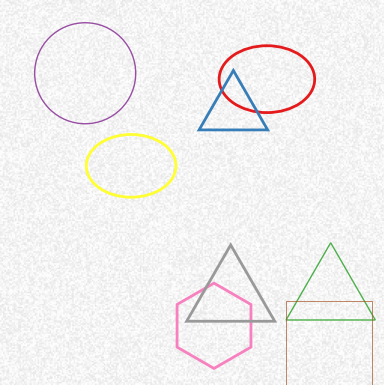[{"shape": "oval", "thickness": 2, "radius": 0.62, "center": [0.693, 0.794]}, {"shape": "triangle", "thickness": 2, "radius": 0.51, "center": [0.606, 0.714]}, {"shape": "triangle", "thickness": 1, "radius": 0.67, "center": [0.859, 0.236]}, {"shape": "circle", "thickness": 1, "radius": 0.66, "center": [0.221, 0.81]}, {"shape": "oval", "thickness": 2, "radius": 0.58, "center": [0.341, 0.569]}, {"shape": "square", "thickness": 0.5, "radius": 0.56, "center": [0.854, 0.107]}, {"shape": "hexagon", "thickness": 2, "radius": 0.55, "center": [0.556, 0.154]}, {"shape": "triangle", "thickness": 2, "radius": 0.66, "center": [0.599, 0.232]}]